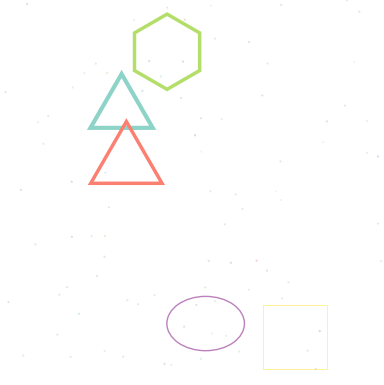[{"shape": "triangle", "thickness": 3, "radius": 0.47, "center": [0.316, 0.715]}, {"shape": "triangle", "thickness": 2.5, "radius": 0.53, "center": [0.328, 0.577]}, {"shape": "hexagon", "thickness": 2.5, "radius": 0.49, "center": [0.434, 0.866]}, {"shape": "oval", "thickness": 1, "radius": 0.5, "center": [0.534, 0.16]}, {"shape": "square", "thickness": 0.5, "radius": 0.42, "center": [0.765, 0.126]}]